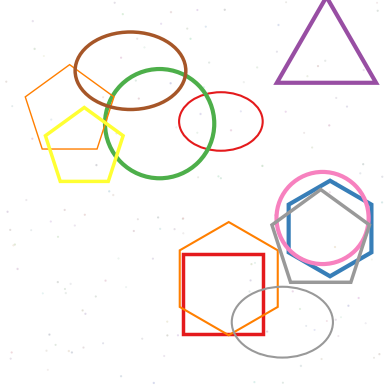[{"shape": "oval", "thickness": 1.5, "radius": 0.54, "center": [0.574, 0.684]}, {"shape": "square", "thickness": 2.5, "radius": 0.52, "center": [0.579, 0.237]}, {"shape": "hexagon", "thickness": 3, "radius": 0.62, "center": [0.857, 0.407]}, {"shape": "circle", "thickness": 3, "radius": 0.71, "center": [0.415, 0.679]}, {"shape": "triangle", "thickness": 3, "radius": 0.74, "center": [0.848, 0.859]}, {"shape": "pentagon", "thickness": 1, "radius": 0.61, "center": [0.181, 0.711]}, {"shape": "hexagon", "thickness": 1.5, "radius": 0.73, "center": [0.594, 0.276]}, {"shape": "pentagon", "thickness": 2.5, "radius": 0.53, "center": [0.219, 0.615]}, {"shape": "oval", "thickness": 2.5, "radius": 0.72, "center": [0.339, 0.816]}, {"shape": "circle", "thickness": 3, "radius": 0.6, "center": [0.838, 0.434]}, {"shape": "pentagon", "thickness": 2.5, "radius": 0.67, "center": [0.833, 0.375]}, {"shape": "oval", "thickness": 1.5, "radius": 0.66, "center": [0.733, 0.163]}]